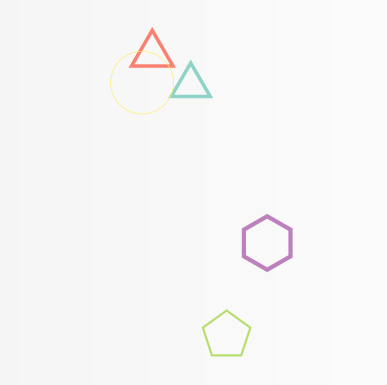[{"shape": "triangle", "thickness": 2.5, "radius": 0.29, "center": [0.492, 0.778]}, {"shape": "triangle", "thickness": 2.5, "radius": 0.31, "center": [0.393, 0.859]}, {"shape": "pentagon", "thickness": 1.5, "radius": 0.32, "center": [0.585, 0.129]}, {"shape": "hexagon", "thickness": 3, "radius": 0.35, "center": [0.69, 0.369]}, {"shape": "circle", "thickness": 0.5, "radius": 0.41, "center": [0.367, 0.785]}]